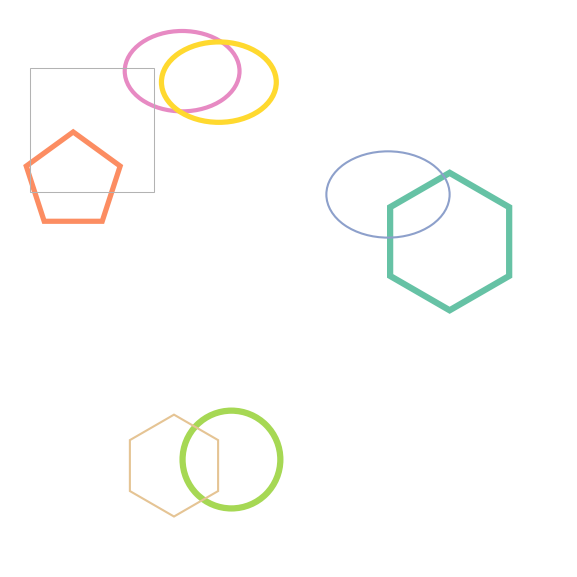[{"shape": "hexagon", "thickness": 3, "radius": 0.6, "center": [0.779, 0.581]}, {"shape": "pentagon", "thickness": 2.5, "radius": 0.43, "center": [0.127, 0.685]}, {"shape": "oval", "thickness": 1, "radius": 0.53, "center": [0.672, 0.662]}, {"shape": "oval", "thickness": 2, "radius": 0.5, "center": [0.315, 0.876]}, {"shape": "circle", "thickness": 3, "radius": 0.42, "center": [0.401, 0.203]}, {"shape": "oval", "thickness": 2.5, "radius": 0.5, "center": [0.379, 0.857]}, {"shape": "hexagon", "thickness": 1, "radius": 0.44, "center": [0.301, 0.193]}, {"shape": "square", "thickness": 0.5, "radius": 0.54, "center": [0.159, 0.773]}]